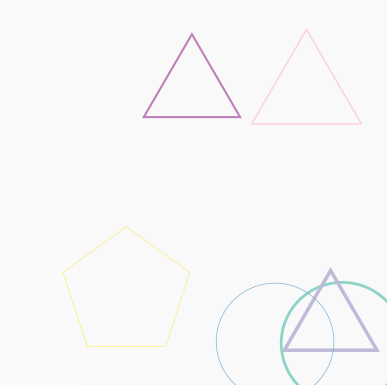[{"shape": "circle", "thickness": 2, "radius": 0.79, "center": [0.884, 0.109]}, {"shape": "triangle", "thickness": 2.5, "radius": 0.69, "center": [0.853, 0.159]}, {"shape": "circle", "thickness": 0.5, "radius": 0.76, "center": [0.71, 0.113]}, {"shape": "triangle", "thickness": 1, "radius": 0.82, "center": [0.791, 0.76]}, {"shape": "triangle", "thickness": 1.5, "radius": 0.72, "center": [0.495, 0.768]}, {"shape": "pentagon", "thickness": 0.5, "radius": 0.86, "center": [0.326, 0.239]}]